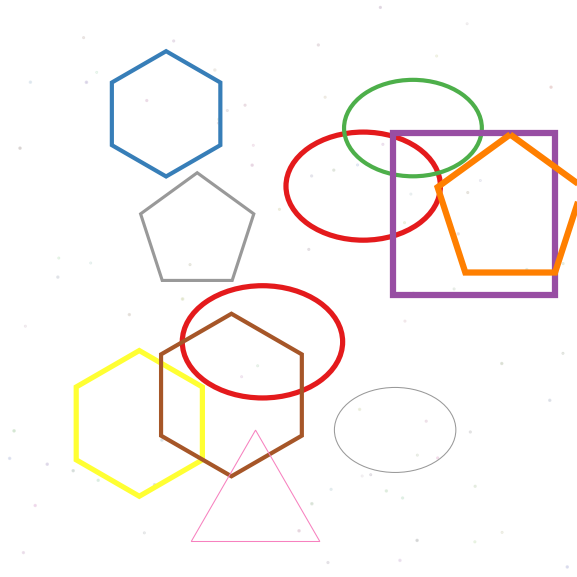[{"shape": "oval", "thickness": 2.5, "radius": 0.69, "center": [0.454, 0.407]}, {"shape": "oval", "thickness": 2.5, "radius": 0.67, "center": [0.629, 0.677]}, {"shape": "hexagon", "thickness": 2, "radius": 0.54, "center": [0.288, 0.802]}, {"shape": "oval", "thickness": 2, "radius": 0.6, "center": [0.715, 0.777]}, {"shape": "square", "thickness": 3, "radius": 0.7, "center": [0.82, 0.629]}, {"shape": "pentagon", "thickness": 3, "radius": 0.66, "center": [0.883, 0.634]}, {"shape": "hexagon", "thickness": 2.5, "radius": 0.63, "center": [0.241, 0.266]}, {"shape": "hexagon", "thickness": 2, "radius": 0.7, "center": [0.401, 0.315]}, {"shape": "triangle", "thickness": 0.5, "radius": 0.64, "center": [0.443, 0.126]}, {"shape": "oval", "thickness": 0.5, "radius": 0.53, "center": [0.684, 0.255]}, {"shape": "pentagon", "thickness": 1.5, "radius": 0.52, "center": [0.341, 0.597]}]